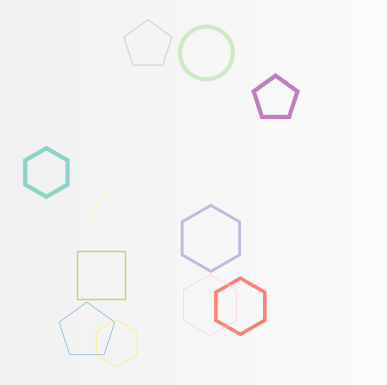[{"shape": "hexagon", "thickness": 3, "radius": 0.32, "center": [0.12, 0.552]}, {"shape": "triangle", "thickness": 0.5, "radius": 0.29, "center": [0.271, 0.444]}, {"shape": "hexagon", "thickness": 2, "radius": 0.43, "center": [0.544, 0.381]}, {"shape": "hexagon", "thickness": 2.5, "radius": 0.36, "center": [0.62, 0.205]}, {"shape": "pentagon", "thickness": 0.5, "radius": 0.38, "center": [0.224, 0.14]}, {"shape": "square", "thickness": 1, "radius": 0.31, "center": [0.261, 0.286]}, {"shape": "hexagon", "thickness": 0.5, "radius": 0.4, "center": [0.542, 0.208]}, {"shape": "pentagon", "thickness": 1, "radius": 0.33, "center": [0.382, 0.883]}, {"shape": "pentagon", "thickness": 3, "radius": 0.3, "center": [0.711, 0.744]}, {"shape": "circle", "thickness": 3, "radius": 0.34, "center": [0.533, 0.862]}, {"shape": "hexagon", "thickness": 0.5, "radius": 0.3, "center": [0.301, 0.108]}]